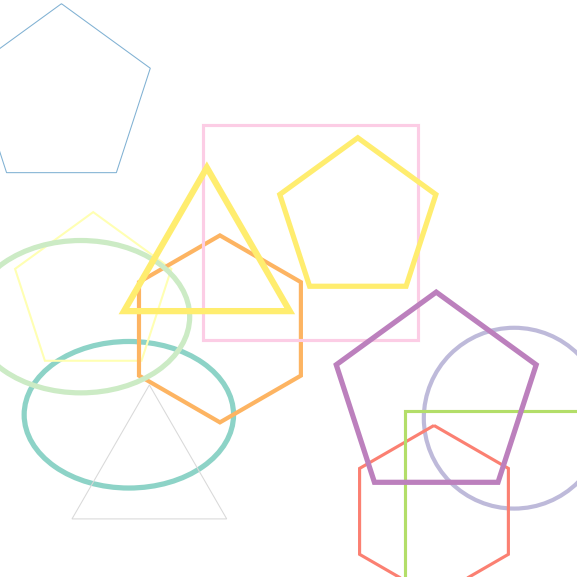[{"shape": "oval", "thickness": 2.5, "radius": 0.91, "center": [0.223, 0.281]}, {"shape": "pentagon", "thickness": 1, "radius": 0.71, "center": [0.161, 0.49]}, {"shape": "circle", "thickness": 2, "radius": 0.78, "center": [0.89, 0.275]}, {"shape": "hexagon", "thickness": 1.5, "radius": 0.74, "center": [0.751, 0.114]}, {"shape": "pentagon", "thickness": 0.5, "radius": 0.81, "center": [0.106, 0.831]}, {"shape": "hexagon", "thickness": 2, "radius": 0.81, "center": [0.381, 0.43]}, {"shape": "square", "thickness": 1.5, "radius": 0.78, "center": [0.857, 0.132]}, {"shape": "square", "thickness": 1.5, "radius": 0.93, "center": [0.538, 0.597]}, {"shape": "triangle", "thickness": 0.5, "radius": 0.77, "center": [0.259, 0.178]}, {"shape": "pentagon", "thickness": 2.5, "radius": 0.91, "center": [0.755, 0.311]}, {"shape": "oval", "thickness": 2.5, "radius": 0.94, "center": [0.14, 0.451]}, {"shape": "pentagon", "thickness": 2.5, "radius": 0.71, "center": [0.62, 0.618]}, {"shape": "triangle", "thickness": 3, "radius": 0.83, "center": [0.358, 0.543]}]